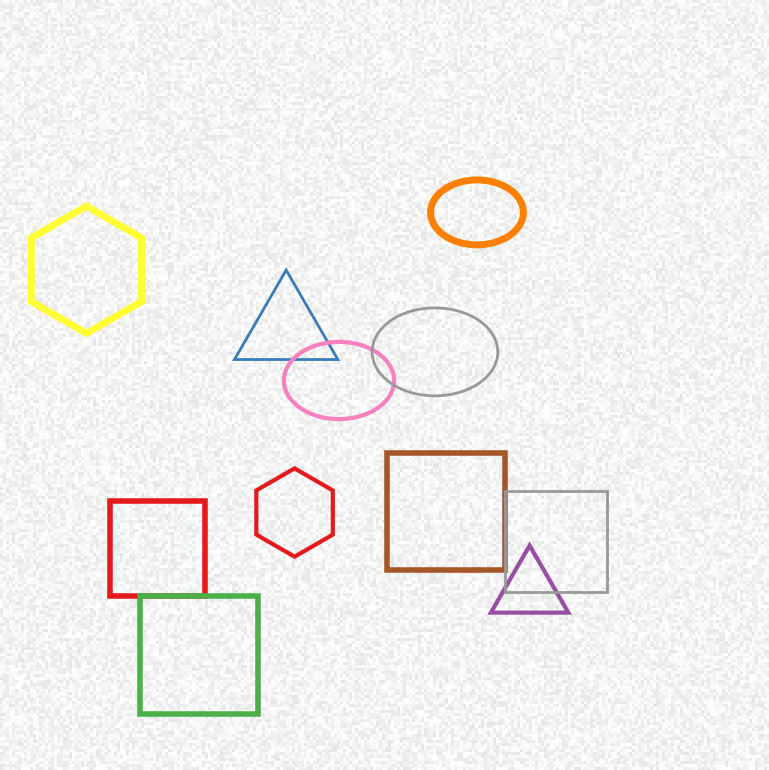[{"shape": "hexagon", "thickness": 1.5, "radius": 0.29, "center": [0.383, 0.334]}, {"shape": "square", "thickness": 2, "radius": 0.31, "center": [0.204, 0.288]}, {"shape": "triangle", "thickness": 1, "radius": 0.39, "center": [0.372, 0.572]}, {"shape": "square", "thickness": 2, "radius": 0.38, "center": [0.258, 0.149]}, {"shape": "triangle", "thickness": 1.5, "radius": 0.29, "center": [0.688, 0.233]}, {"shape": "oval", "thickness": 2.5, "radius": 0.3, "center": [0.619, 0.724]}, {"shape": "hexagon", "thickness": 2.5, "radius": 0.41, "center": [0.112, 0.65]}, {"shape": "square", "thickness": 2, "radius": 0.38, "center": [0.579, 0.336]}, {"shape": "oval", "thickness": 1.5, "radius": 0.36, "center": [0.44, 0.506]}, {"shape": "square", "thickness": 1, "radius": 0.33, "center": [0.722, 0.297]}, {"shape": "oval", "thickness": 1, "radius": 0.41, "center": [0.565, 0.543]}]